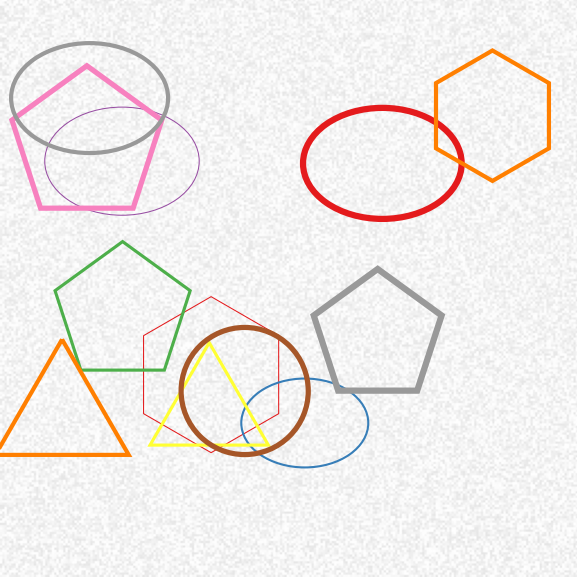[{"shape": "oval", "thickness": 3, "radius": 0.69, "center": [0.662, 0.716]}, {"shape": "hexagon", "thickness": 0.5, "radius": 0.68, "center": [0.366, 0.35]}, {"shape": "oval", "thickness": 1, "radius": 0.55, "center": [0.528, 0.267]}, {"shape": "pentagon", "thickness": 1.5, "radius": 0.62, "center": [0.212, 0.458]}, {"shape": "oval", "thickness": 0.5, "radius": 0.67, "center": [0.211, 0.72]}, {"shape": "triangle", "thickness": 2, "radius": 0.67, "center": [0.107, 0.278]}, {"shape": "hexagon", "thickness": 2, "radius": 0.56, "center": [0.853, 0.799]}, {"shape": "triangle", "thickness": 1.5, "radius": 0.59, "center": [0.362, 0.288]}, {"shape": "circle", "thickness": 2.5, "radius": 0.55, "center": [0.424, 0.322]}, {"shape": "pentagon", "thickness": 2.5, "radius": 0.68, "center": [0.15, 0.749]}, {"shape": "oval", "thickness": 2, "radius": 0.68, "center": [0.155, 0.829]}, {"shape": "pentagon", "thickness": 3, "radius": 0.58, "center": [0.654, 0.417]}]